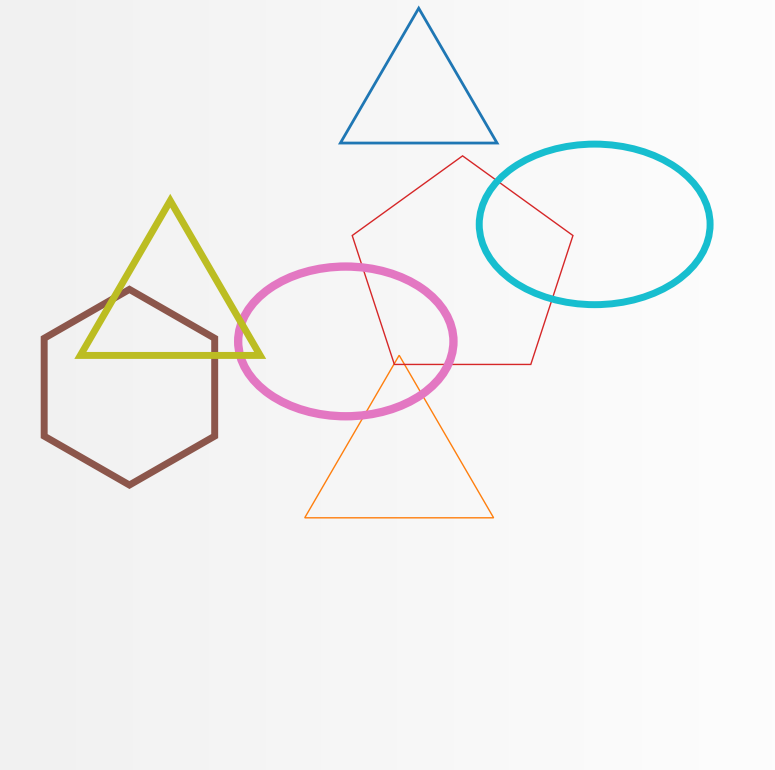[{"shape": "triangle", "thickness": 1, "radius": 0.58, "center": [0.54, 0.873]}, {"shape": "triangle", "thickness": 0.5, "radius": 0.7, "center": [0.515, 0.398]}, {"shape": "pentagon", "thickness": 0.5, "radius": 0.75, "center": [0.597, 0.648]}, {"shape": "hexagon", "thickness": 2.5, "radius": 0.64, "center": [0.167, 0.497]}, {"shape": "oval", "thickness": 3, "radius": 0.69, "center": [0.446, 0.557]}, {"shape": "triangle", "thickness": 2.5, "radius": 0.67, "center": [0.22, 0.605]}, {"shape": "oval", "thickness": 2.5, "radius": 0.74, "center": [0.767, 0.709]}]